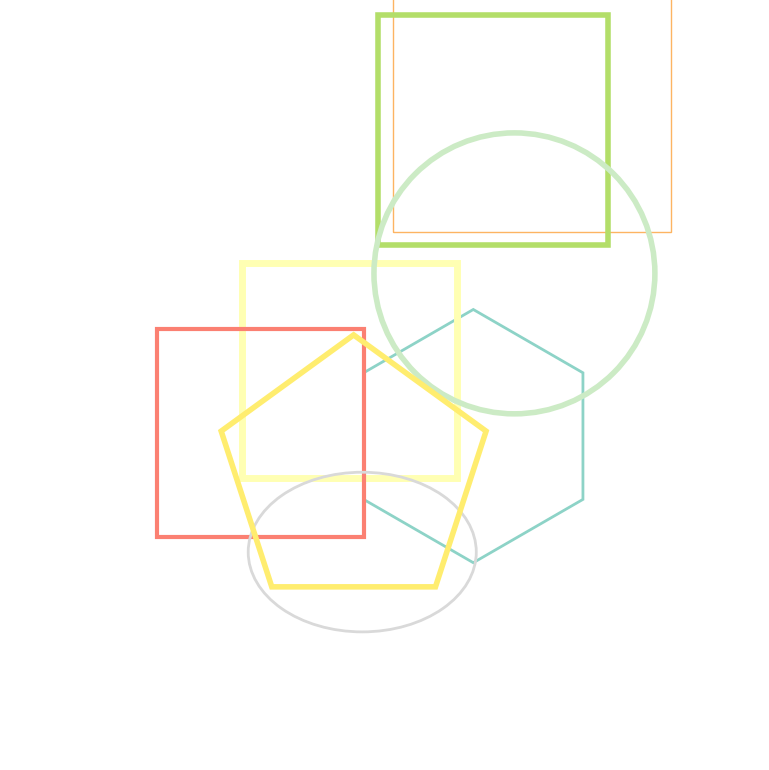[{"shape": "hexagon", "thickness": 1, "radius": 0.82, "center": [0.615, 0.434]}, {"shape": "square", "thickness": 2.5, "radius": 0.7, "center": [0.454, 0.519]}, {"shape": "square", "thickness": 1.5, "radius": 0.67, "center": [0.338, 0.438]}, {"shape": "square", "thickness": 0.5, "radius": 0.9, "center": [0.691, 0.879]}, {"shape": "square", "thickness": 2, "radius": 0.75, "center": [0.64, 0.831]}, {"shape": "oval", "thickness": 1, "radius": 0.74, "center": [0.47, 0.283]}, {"shape": "circle", "thickness": 2, "radius": 0.91, "center": [0.668, 0.645]}, {"shape": "pentagon", "thickness": 2, "radius": 0.9, "center": [0.459, 0.384]}]